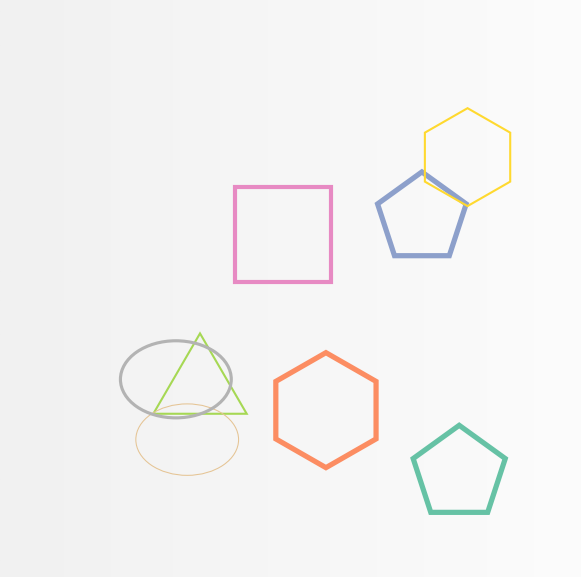[{"shape": "pentagon", "thickness": 2.5, "radius": 0.42, "center": [0.79, 0.179]}, {"shape": "hexagon", "thickness": 2.5, "radius": 0.5, "center": [0.561, 0.289]}, {"shape": "pentagon", "thickness": 2.5, "radius": 0.4, "center": [0.726, 0.621]}, {"shape": "square", "thickness": 2, "radius": 0.41, "center": [0.487, 0.593]}, {"shape": "triangle", "thickness": 1, "radius": 0.46, "center": [0.344, 0.329]}, {"shape": "hexagon", "thickness": 1, "radius": 0.42, "center": [0.804, 0.727]}, {"shape": "oval", "thickness": 0.5, "radius": 0.44, "center": [0.322, 0.238]}, {"shape": "oval", "thickness": 1.5, "radius": 0.48, "center": [0.303, 0.342]}]